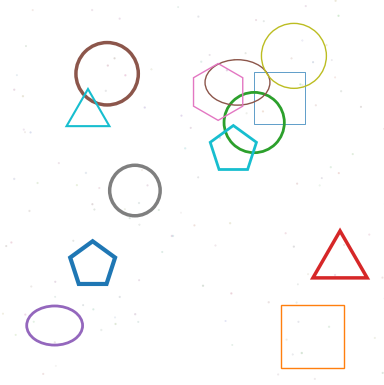[{"shape": "square", "thickness": 0.5, "radius": 0.33, "center": [0.725, 0.746]}, {"shape": "pentagon", "thickness": 3, "radius": 0.31, "center": [0.241, 0.312]}, {"shape": "square", "thickness": 1, "radius": 0.41, "center": [0.811, 0.126]}, {"shape": "circle", "thickness": 2, "radius": 0.39, "center": [0.66, 0.682]}, {"shape": "triangle", "thickness": 2.5, "radius": 0.41, "center": [0.883, 0.319]}, {"shape": "oval", "thickness": 2, "radius": 0.36, "center": [0.142, 0.154]}, {"shape": "circle", "thickness": 2.5, "radius": 0.41, "center": [0.278, 0.808]}, {"shape": "oval", "thickness": 1, "radius": 0.42, "center": [0.617, 0.786]}, {"shape": "hexagon", "thickness": 1, "radius": 0.37, "center": [0.567, 0.761]}, {"shape": "circle", "thickness": 2.5, "radius": 0.33, "center": [0.35, 0.505]}, {"shape": "circle", "thickness": 1, "radius": 0.42, "center": [0.763, 0.855]}, {"shape": "triangle", "thickness": 1.5, "radius": 0.32, "center": [0.229, 0.704]}, {"shape": "pentagon", "thickness": 2, "radius": 0.32, "center": [0.606, 0.611]}]